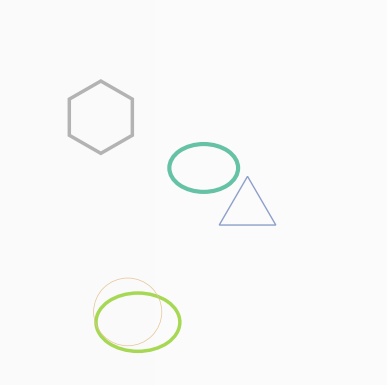[{"shape": "oval", "thickness": 3, "radius": 0.44, "center": [0.526, 0.564]}, {"shape": "triangle", "thickness": 1, "radius": 0.42, "center": [0.639, 0.458]}, {"shape": "oval", "thickness": 2.5, "radius": 0.54, "center": [0.356, 0.163]}, {"shape": "circle", "thickness": 0.5, "radius": 0.44, "center": [0.33, 0.19]}, {"shape": "hexagon", "thickness": 2.5, "radius": 0.47, "center": [0.26, 0.696]}]